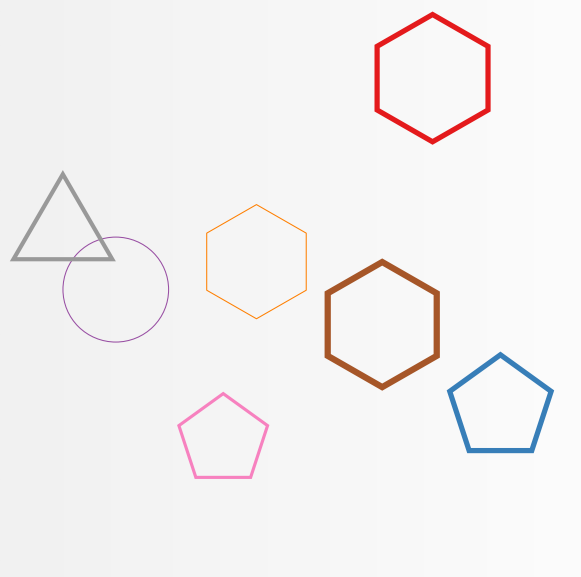[{"shape": "hexagon", "thickness": 2.5, "radius": 0.55, "center": [0.744, 0.864]}, {"shape": "pentagon", "thickness": 2.5, "radius": 0.46, "center": [0.861, 0.293]}, {"shape": "circle", "thickness": 0.5, "radius": 0.45, "center": [0.199, 0.498]}, {"shape": "hexagon", "thickness": 0.5, "radius": 0.49, "center": [0.441, 0.546]}, {"shape": "hexagon", "thickness": 3, "radius": 0.54, "center": [0.658, 0.437]}, {"shape": "pentagon", "thickness": 1.5, "radius": 0.4, "center": [0.384, 0.237]}, {"shape": "triangle", "thickness": 2, "radius": 0.49, "center": [0.108, 0.599]}]